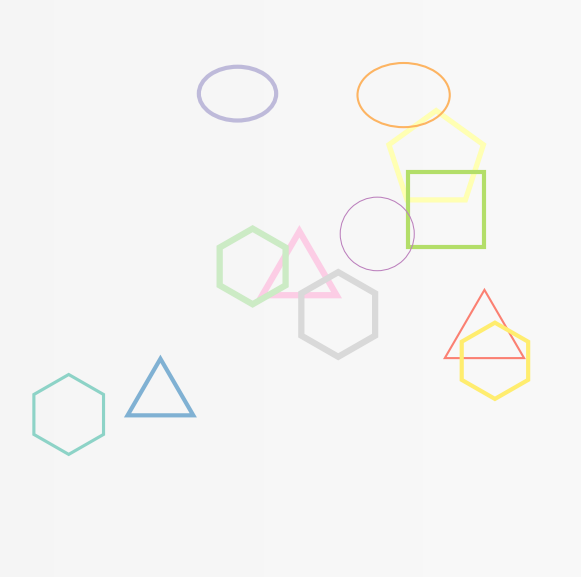[{"shape": "hexagon", "thickness": 1.5, "radius": 0.35, "center": [0.118, 0.281]}, {"shape": "pentagon", "thickness": 2.5, "radius": 0.43, "center": [0.75, 0.722]}, {"shape": "oval", "thickness": 2, "radius": 0.33, "center": [0.409, 0.837]}, {"shape": "triangle", "thickness": 1, "radius": 0.39, "center": [0.833, 0.418]}, {"shape": "triangle", "thickness": 2, "radius": 0.33, "center": [0.276, 0.313]}, {"shape": "oval", "thickness": 1, "radius": 0.4, "center": [0.694, 0.835]}, {"shape": "square", "thickness": 2, "radius": 0.33, "center": [0.767, 0.637]}, {"shape": "triangle", "thickness": 3, "radius": 0.37, "center": [0.515, 0.525]}, {"shape": "hexagon", "thickness": 3, "radius": 0.37, "center": [0.582, 0.455]}, {"shape": "circle", "thickness": 0.5, "radius": 0.32, "center": [0.649, 0.594]}, {"shape": "hexagon", "thickness": 3, "radius": 0.33, "center": [0.435, 0.538]}, {"shape": "hexagon", "thickness": 2, "radius": 0.33, "center": [0.852, 0.374]}]